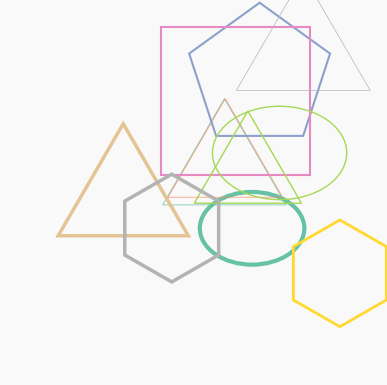[{"shape": "triangle", "thickness": 0.5, "radius": 0.92, "center": [0.579, 0.56]}, {"shape": "oval", "thickness": 3, "radius": 0.67, "center": [0.651, 0.407]}, {"shape": "triangle", "thickness": 0.5, "radius": 0.85, "center": [0.582, 0.573]}, {"shape": "pentagon", "thickness": 1.5, "radius": 0.96, "center": [0.67, 0.802]}, {"shape": "square", "thickness": 1.5, "radius": 0.96, "center": [0.607, 0.738]}, {"shape": "oval", "thickness": 1, "radius": 0.87, "center": [0.722, 0.603]}, {"shape": "triangle", "thickness": 1, "radius": 0.8, "center": [0.64, 0.552]}, {"shape": "hexagon", "thickness": 2, "radius": 0.69, "center": [0.877, 0.29]}, {"shape": "triangle", "thickness": 2.5, "radius": 0.97, "center": [0.318, 0.485]}, {"shape": "triangle", "thickness": 0.5, "radius": 1.0, "center": [0.783, 0.865]}, {"shape": "hexagon", "thickness": 2.5, "radius": 0.7, "center": [0.443, 0.408]}]